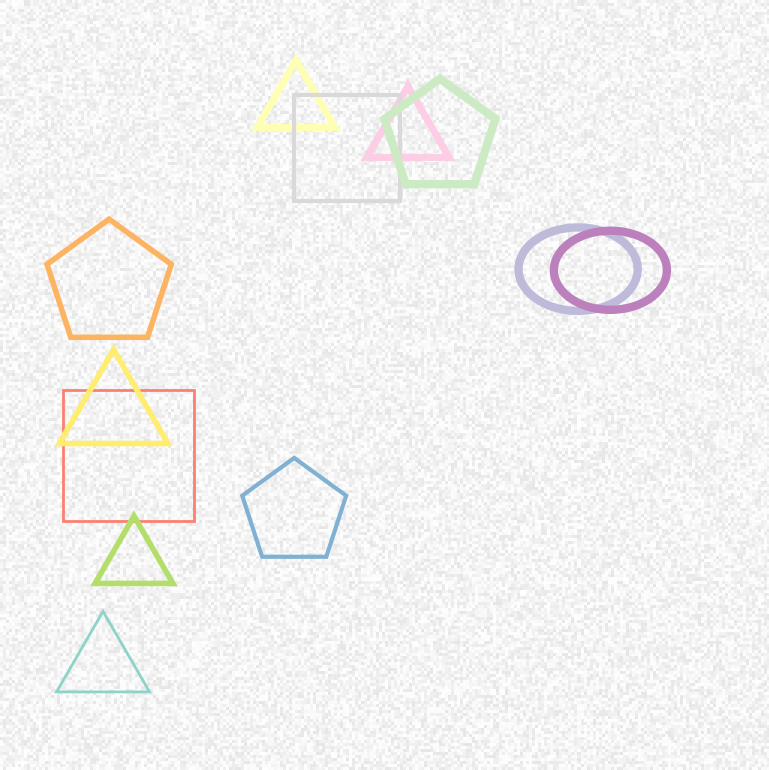[{"shape": "triangle", "thickness": 1, "radius": 0.35, "center": [0.134, 0.136]}, {"shape": "triangle", "thickness": 2.5, "radius": 0.29, "center": [0.384, 0.864]}, {"shape": "oval", "thickness": 3, "radius": 0.39, "center": [0.751, 0.65]}, {"shape": "square", "thickness": 1, "radius": 0.42, "center": [0.167, 0.409]}, {"shape": "pentagon", "thickness": 1.5, "radius": 0.35, "center": [0.382, 0.334]}, {"shape": "pentagon", "thickness": 2, "radius": 0.42, "center": [0.142, 0.631]}, {"shape": "triangle", "thickness": 2, "radius": 0.29, "center": [0.174, 0.271]}, {"shape": "triangle", "thickness": 2.5, "radius": 0.31, "center": [0.53, 0.826]}, {"shape": "square", "thickness": 1.5, "radius": 0.34, "center": [0.451, 0.808]}, {"shape": "oval", "thickness": 3, "radius": 0.37, "center": [0.793, 0.649]}, {"shape": "pentagon", "thickness": 3, "radius": 0.38, "center": [0.571, 0.822]}, {"shape": "triangle", "thickness": 2, "radius": 0.41, "center": [0.148, 0.465]}]